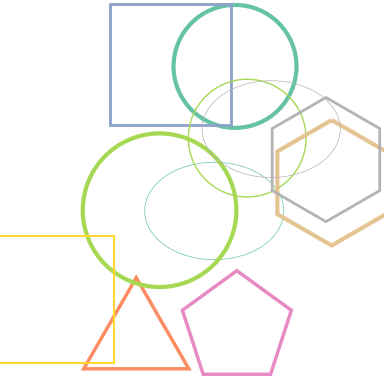[{"shape": "oval", "thickness": 0.5, "radius": 0.9, "center": [0.556, 0.452]}, {"shape": "circle", "thickness": 3, "radius": 0.8, "center": [0.61, 0.828]}, {"shape": "triangle", "thickness": 2.5, "radius": 0.79, "center": [0.354, 0.121]}, {"shape": "square", "thickness": 2, "radius": 0.79, "center": [0.443, 0.832]}, {"shape": "pentagon", "thickness": 2.5, "radius": 0.74, "center": [0.615, 0.148]}, {"shape": "circle", "thickness": 3, "radius": 1.0, "center": [0.415, 0.454]}, {"shape": "circle", "thickness": 1, "radius": 0.76, "center": [0.642, 0.641]}, {"shape": "square", "thickness": 1.5, "radius": 0.83, "center": [0.13, 0.222]}, {"shape": "hexagon", "thickness": 3, "radius": 0.81, "center": [0.861, 0.525]}, {"shape": "oval", "thickness": 0.5, "radius": 0.9, "center": [0.704, 0.665]}, {"shape": "hexagon", "thickness": 2, "radius": 0.81, "center": [0.847, 0.586]}]